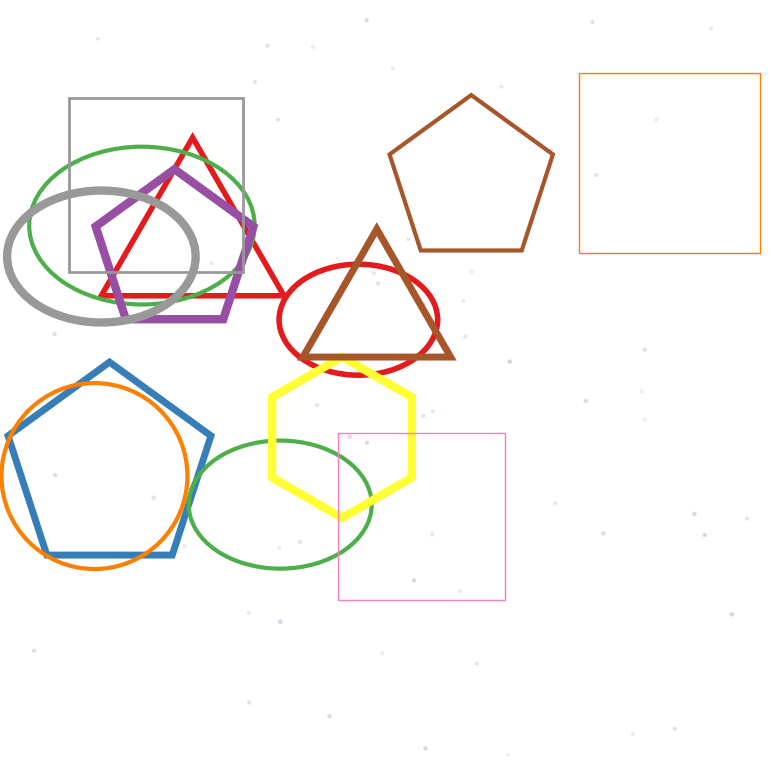[{"shape": "oval", "thickness": 2, "radius": 0.51, "center": [0.465, 0.585]}, {"shape": "triangle", "thickness": 2, "radius": 0.68, "center": [0.25, 0.684]}, {"shape": "pentagon", "thickness": 2.5, "radius": 0.69, "center": [0.142, 0.391]}, {"shape": "oval", "thickness": 1.5, "radius": 0.73, "center": [0.184, 0.707]}, {"shape": "oval", "thickness": 1.5, "radius": 0.59, "center": [0.364, 0.345]}, {"shape": "pentagon", "thickness": 3, "radius": 0.54, "center": [0.227, 0.673]}, {"shape": "square", "thickness": 0.5, "radius": 0.59, "center": [0.869, 0.788]}, {"shape": "circle", "thickness": 1.5, "radius": 0.6, "center": [0.123, 0.382]}, {"shape": "hexagon", "thickness": 3, "radius": 0.52, "center": [0.444, 0.432]}, {"shape": "pentagon", "thickness": 1.5, "radius": 0.56, "center": [0.612, 0.765]}, {"shape": "triangle", "thickness": 2.5, "radius": 0.55, "center": [0.489, 0.592]}, {"shape": "square", "thickness": 0.5, "radius": 0.54, "center": [0.548, 0.329]}, {"shape": "oval", "thickness": 3, "radius": 0.61, "center": [0.132, 0.667]}, {"shape": "square", "thickness": 1, "radius": 0.56, "center": [0.203, 0.76]}]